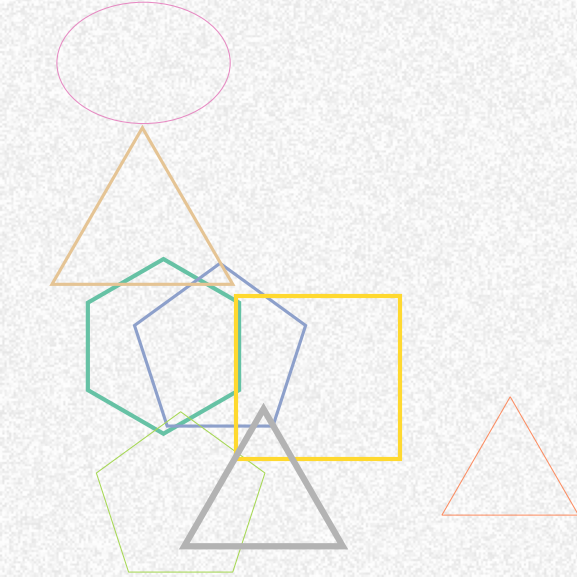[{"shape": "hexagon", "thickness": 2, "radius": 0.76, "center": [0.283, 0.399]}, {"shape": "triangle", "thickness": 0.5, "radius": 0.68, "center": [0.883, 0.175]}, {"shape": "pentagon", "thickness": 1.5, "radius": 0.78, "center": [0.381, 0.387]}, {"shape": "oval", "thickness": 0.5, "radius": 0.75, "center": [0.249, 0.89]}, {"shape": "pentagon", "thickness": 0.5, "radius": 0.77, "center": [0.313, 0.133]}, {"shape": "square", "thickness": 2, "radius": 0.71, "center": [0.551, 0.346]}, {"shape": "triangle", "thickness": 1.5, "radius": 0.9, "center": [0.247, 0.597]}, {"shape": "triangle", "thickness": 3, "radius": 0.79, "center": [0.456, 0.132]}]